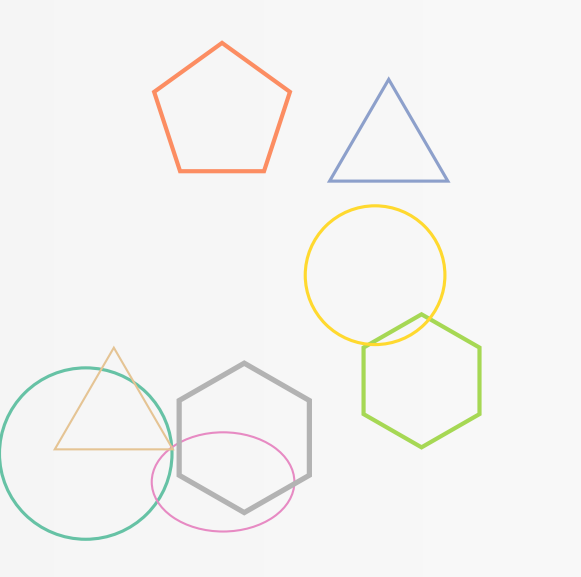[{"shape": "circle", "thickness": 1.5, "radius": 0.74, "center": [0.148, 0.214]}, {"shape": "pentagon", "thickness": 2, "radius": 0.61, "center": [0.382, 0.802]}, {"shape": "triangle", "thickness": 1.5, "radius": 0.59, "center": [0.669, 0.744]}, {"shape": "oval", "thickness": 1, "radius": 0.61, "center": [0.384, 0.165]}, {"shape": "hexagon", "thickness": 2, "radius": 0.58, "center": [0.725, 0.34]}, {"shape": "circle", "thickness": 1.5, "radius": 0.6, "center": [0.645, 0.523]}, {"shape": "triangle", "thickness": 1, "radius": 0.59, "center": [0.196, 0.28]}, {"shape": "hexagon", "thickness": 2.5, "radius": 0.65, "center": [0.42, 0.241]}]